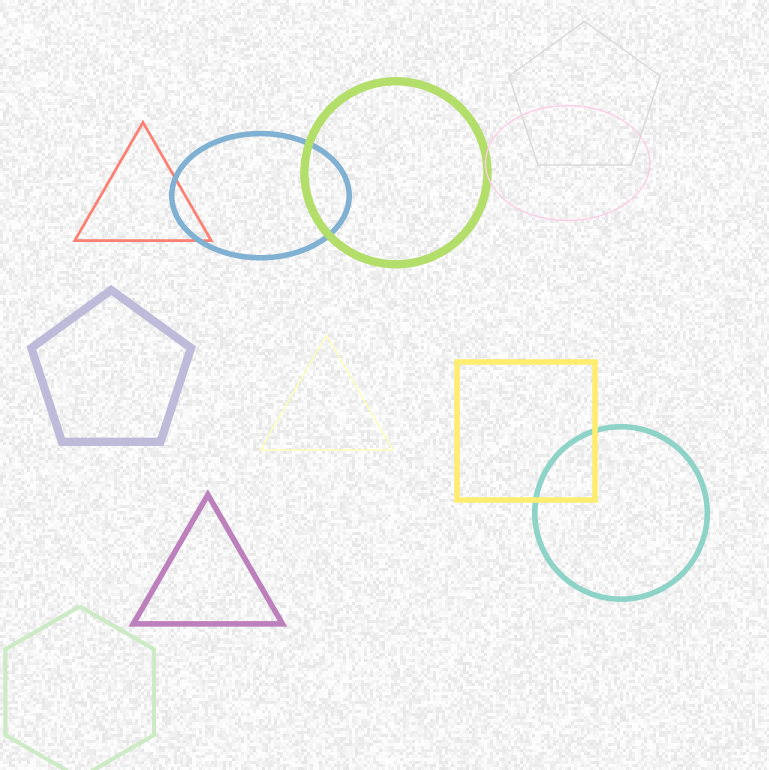[{"shape": "circle", "thickness": 2, "radius": 0.56, "center": [0.807, 0.334]}, {"shape": "triangle", "thickness": 0.5, "radius": 0.5, "center": [0.424, 0.465]}, {"shape": "pentagon", "thickness": 3, "radius": 0.54, "center": [0.144, 0.514]}, {"shape": "triangle", "thickness": 1, "radius": 0.51, "center": [0.186, 0.739]}, {"shape": "oval", "thickness": 2, "radius": 0.58, "center": [0.338, 0.746]}, {"shape": "circle", "thickness": 3, "radius": 0.59, "center": [0.514, 0.776]}, {"shape": "oval", "thickness": 0.5, "radius": 0.53, "center": [0.737, 0.788]}, {"shape": "pentagon", "thickness": 0.5, "radius": 0.52, "center": [0.759, 0.869]}, {"shape": "triangle", "thickness": 2, "radius": 0.56, "center": [0.27, 0.246]}, {"shape": "hexagon", "thickness": 1.5, "radius": 0.56, "center": [0.104, 0.101]}, {"shape": "square", "thickness": 2, "radius": 0.45, "center": [0.683, 0.44]}]